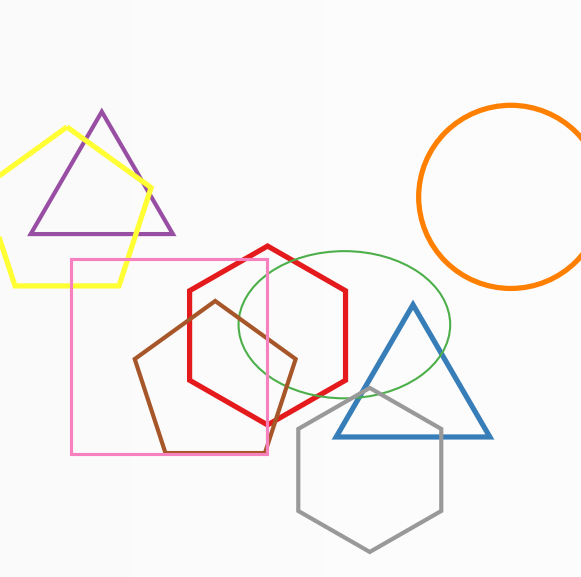[{"shape": "hexagon", "thickness": 2.5, "radius": 0.77, "center": [0.46, 0.418]}, {"shape": "triangle", "thickness": 2.5, "radius": 0.76, "center": [0.711, 0.319]}, {"shape": "oval", "thickness": 1, "radius": 0.91, "center": [0.592, 0.437]}, {"shape": "triangle", "thickness": 2, "radius": 0.71, "center": [0.175, 0.664]}, {"shape": "circle", "thickness": 2.5, "radius": 0.79, "center": [0.879, 0.658]}, {"shape": "pentagon", "thickness": 2.5, "radius": 0.76, "center": [0.115, 0.627]}, {"shape": "pentagon", "thickness": 2, "radius": 0.73, "center": [0.37, 0.332]}, {"shape": "square", "thickness": 1.5, "radius": 0.85, "center": [0.29, 0.382]}, {"shape": "hexagon", "thickness": 2, "radius": 0.71, "center": [0.636, 0.185]}]